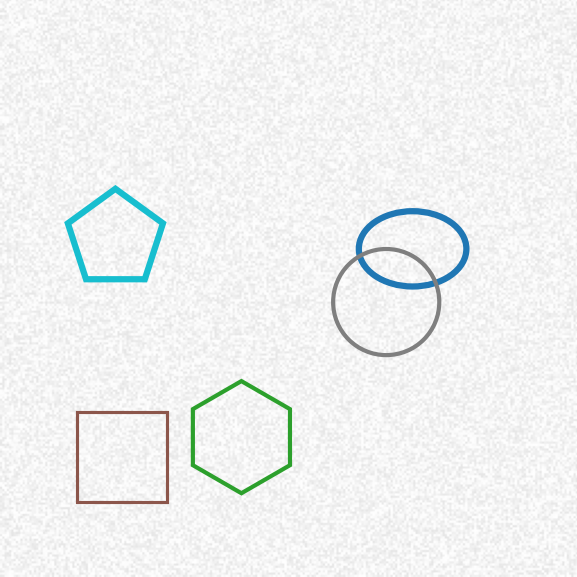[{"shape": "oval", "thickness": 3, "radius": 0.47, "center": [0.714, 0.568]}, {"shape": "hexagon", "thickness": 2, "radius": 0.49, "center": [0.418, 0.242]}, {"shape": "square", "thickness": 1.5, "radius": 0.39, "center": [0.211, 0.208]}, {"shape": "circle", "thickness": 2, "radius": 0.46, "center": [0.669, 0.476]}, {"shape": "pentagon", "thickness": 3, "radius": 0.43, "center": [0.2, 0.586]}]